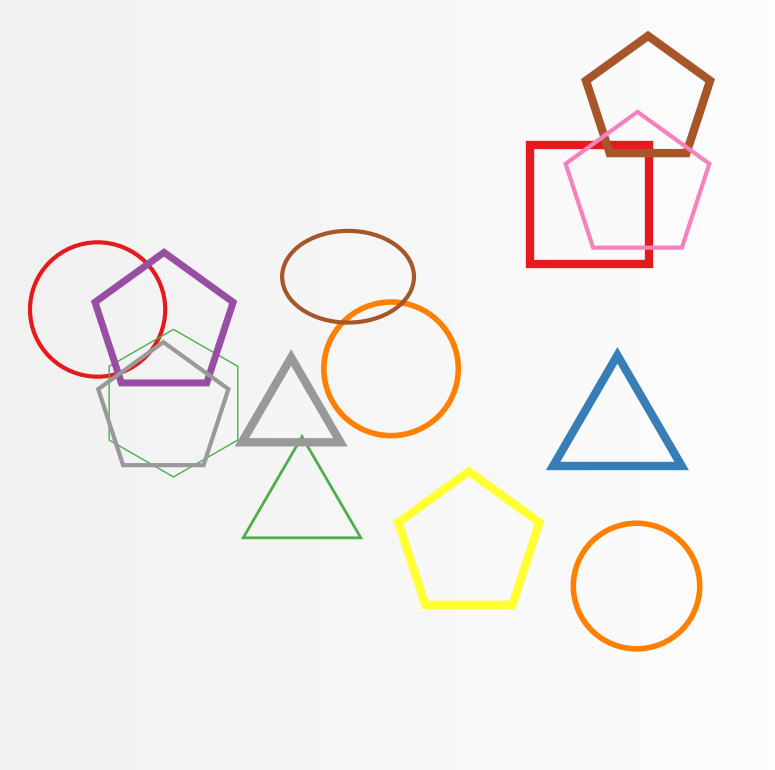[{"shape": "square", "thickness": 3, "radius": 0.38, "center": [0.76, 0.734]}, {"shape": "circle", "thickness": 1.5, "radius": 0.44, "center": [0.126, 0.598]}, {"shape": "triangle", "thickness": 3, "radius": 0.48, "center": [0.797, 0.443]}, {"shape": "hexagon", "thickness": 0.5, "radius": 0.48, "center": [0.224, 0.476]}, {"shape": "triangle", "thickness": 1, "radius": 0.44, "center": [0.39, 0.345]}, {"shape": "pentagon", "thickness": 2.5, "radius": 0.47, "center": [0.212, 0.579]}, {"shape": "circle", "thickness": 2, "radius": 0.43, "center": [0.505, 0.521]}, {"shape": "circle", "thickness": 2, "radius": 0.41, "center": [0.821, 0.239]}, {"shape": "pentagon", "thickness": 3, "radius": 0.48, "center": [0.605, 0.292]}, {"shape": "pentagon", "thickness": 3, "radius": 0.42, "center": [0.836, 0.869]}, {"shape": "oval", "thickness": 1.5, "radius": 0.43, "center": [0.449, 0.641]}, {"shape": "pentagon", "thickness": 1.5, "radius": 0.49, "center": [0.823, 0.757]}, {"shape": "triangle", "thickness": 3, "radius": 0.37, "center": [0.376, 0.462]}, {"shape": "pentagon", "thickness": 1.5, "radius": 0.44, "center": [0.211, 0.467]}]